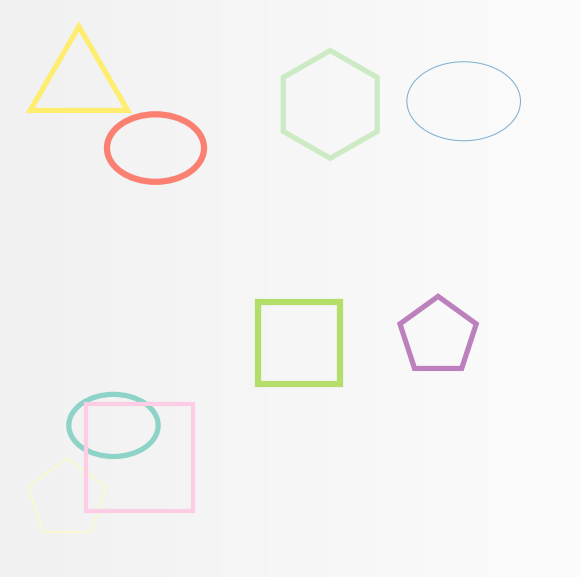[{"shape": "oval", "thickness": 2.5, "radius": 0.38, "center": [0.195, 0.262]}, {"shape": "pentagon", "thickness": 0.5, "radius": 0.35, "center": [0.115, 0.135]}, {"shape": "oval", "thickness": 3, "radius": 0.42, "center": [0.268, 0.743]}, {"shape": "oval", "thickness": 0.5, "radius": 0.49, "center": [0.798, 0.824]}, {"shape": "square", "thickness": 3, "radius": 0.35, "center": [0.515, 0.405]}, {"shape": "square", "thickness": 2, "radius": 0.46, "center": [0.24, 0.207]}, {"shape": "pentagon", "thickness": 2.5, "radius": 0.34, "center": [0.754, 0.417]}, {"shape": "hexagon", "thickness": 2.5, "radius": 0.47, "center": [0.568, 0.818]}, {"shape": "triangle", "thickness": 2.5, "radius": 0.48, "center": [0.136, 0.856]}]